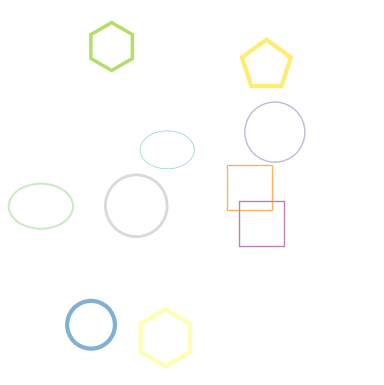[{"shape": "oval", "thickness": 0.5, "radius": 0.35, "center": [0.434, 0.611]}, {"shape": "hexagon", "thickness": 3, "radius": 0.37, "center": [0.429, 0.123]}, {"shape": "circle", "thickness": 1, "radius": 0.39, "center": [0.714, 0.657]}, {"shape": "circle", "thickness": 3, "radius": 0.31, "center": [0.236, 0.156]}, {"shape": "square", "thickness": 1, "radius": 0.29, "center": [0.648, 0.513]}, {"shape": "hexagon", "thickness": 2.5, "radius": 0.31, "center": [0.29, 0.879]}, {"shape": "circle", "thickness": 2, "radius": 0.4, "center": [0.354, 0.466]}, {"shape": "square", "thickness": 1, "radius": 0.3, "center": [0.679, 0.419]}, {"shape": "oval", "thickness": 1.5, "radius": 0.42, "center": [0.106, 0.464]}, {"shape": "pentagon", "thickness": 3, "radius": 0.33, "center": [0.692, 0.83]}]